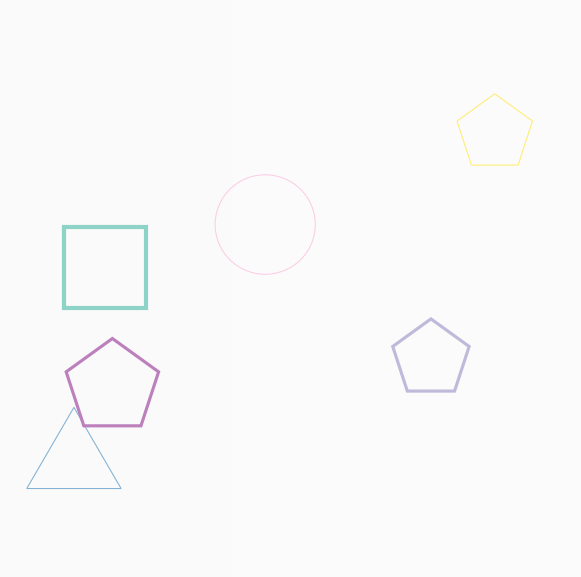[{"shape": "square", "thickness": 2, "radius": 0.35, "center": [0.181, 0.536]}, {"shape": "pentagon", "thickness": 1.5, "radius": 0.35, "center": [0.741, 0.378]}, {"shape": "triangle", "thickness": 0.5, "radius": 0.47, "center": [0.127, 0.2]}, {"shape": "circle", "thickness": 0.5, "radius": 0.43, "center": [0.456, 0.61]}, {"shape": "pentagon", "thickness": 1.5, "radius": 0.42, "center": [0.193, 0.329]}, {"shape": "pentagon", "thickness": 0.5, "radius": 0.34, "center": [0.851, 0.768]}]